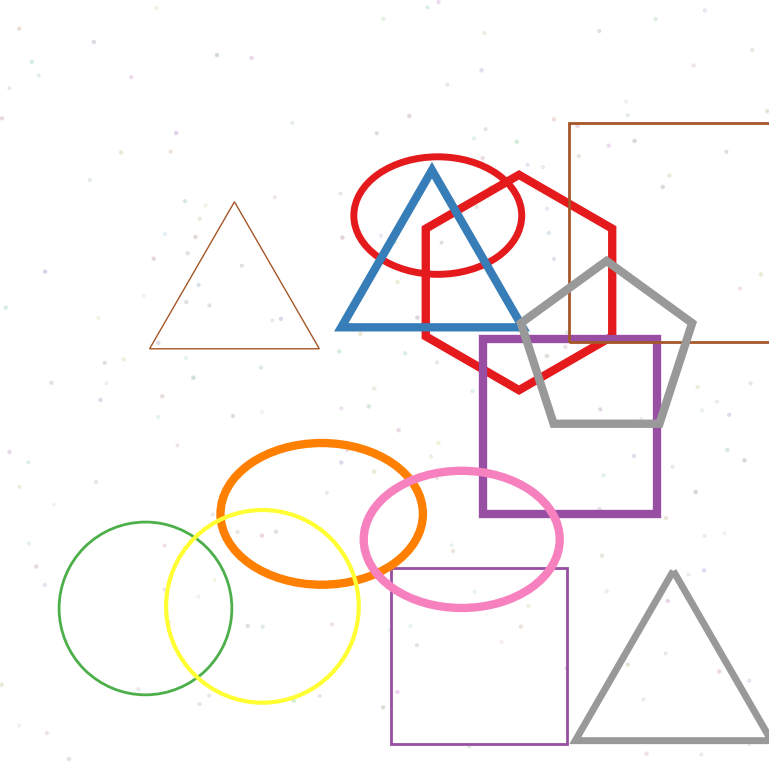[{"shape": "oval", "thickness": 2.5, "radius": 0.55, "center": [0.569, 0.72]}, {"shape": "hexagon", "thickness": 3, "radius": 0.7, "center": [0.674, 0.633]}, {"shape": "triangle", "thickness": 3, "radius": 0.68, "center": [0.561, 0.643]}, {"shape": "circle", "thickness": 1, "radius": 0.56, "center": [0.189, 0.21]}, {"shape": "square", "thickness": 1, "radius": 0.57, "center": [0.622, 0.148]}, {"shape": "square", "thickness": 3, "radius": 0.57, "center": [0.741, 0.446]}, {"shape": "oval", "thickness": 3, "radius": 0.66, "center": [0.418, 0.333]}, {"shape": "circle", "thickness": 1.5, "radius": 0.63, "center": [0.341, 0.213]}, {"shape": "square", "thickness": 1, "radius": 0.71, "center": [0.882, 0.698]}, {"shape": "triangle", "thickness": 0.5, "radius": 0.64, "center": [0.304, 0.611]}, {"shape": "oval", "thickness": 3, "radius": 0.64, "center": [0.6, 0.3]}, {"shape": "pentagon", "thickness": 3, "radius": 0.58, "center": [0.788, 0.544]}, {"shape": "triangle", "thickness": 2.5, "radius": 0.74, "center": [0.874, 0.112]}]